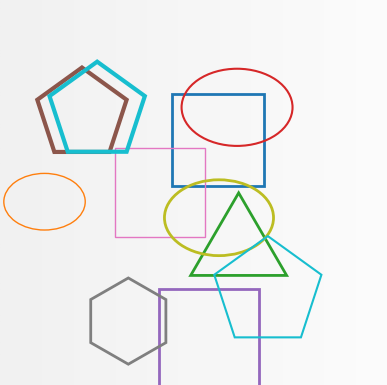[{"shape": "square", "thickness": 2, "radius": 0.6, "center": [0.562, 0.636]}, {"shape": "oval", "thickness": 1, "radius": 0.53, "center": [0.115, 0.476]}, {"shape": "triangle", "thickness": 2, "radius": 0.71, "center": [0.616, 0.356]}, {"shape": "oval", "thickness": 1.5, "radius": 0.72, "center": [0.612, 0.721]}, {"shape": "square", "thickness": 2, "radius": 0.65, "center": [0.539, 0.12]}, {"shape": "pentagon", "thickness": 3, "radius": 0.61, "center": [0.212, 0.703]}, {"shape": "square", "thickness": 1, "radius": 0.58, "center": [0.413, 0.501]}, {"shape": "hexagon", "thickness": 2, "radius": 0.56, "center": [0.331, 0.166]}, {"shape": "oval", "thickness": 2, "radius": 0.7, "center": [0.565, 0.435]}, {"shape": "pentagon", "thickness": 1.5, "radius": 0.73, "center": [0.691, 0.241]}, {"shape": "pentagon", "thickness": 3, "radius": 0.65, "center": [0.251, 0.71]}]